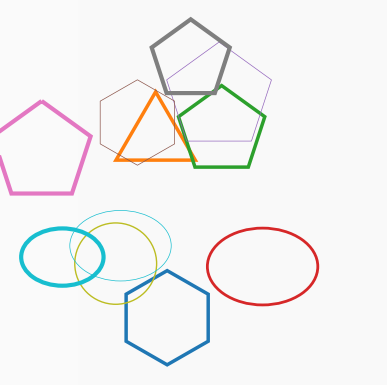[{"shape": "hexagon", "thickness": 2.5, "radius": 0.61, "center": [0.431, 0.175]}, {"shape": "triangle", "thickness": 2.5, "radius": 0.59, "center": [0.402, 0.643]}, {"shape": "pentagon", "thickness": 2.5, "radius": 0.59, "center": [0.572, 0.661]}, {"shape": "oval", "thickness": 2, "radius": 0.71, "center": [0.678, 0.308]}, {"shape": "pentagon", "thickness": 0.5, "radius": 0.71, "center": [0.565, 0.749]}, {"shape": "hexagon", "thickness": 0.5, "radius": 0.55, "center": [0.355, 0.682]}, {"shape": "pentagon", "thickness": 3, "radius": 0.66, "center": [0.108, 0.605]}, {"shape": "pentagon", "thickness": 3, "radius": 0.53, "center": [0.492, 0.844]}, {"shape": "circle", "thickness": 1, "radius": 0.53, "center": [0.299, 0.315]}, {"shape": "oval", "thickness": 3, "radius": 0.53, "center": [0.161, 0.332]}, {"shape": "oval", "thickness": 0.5, "radius": 0.65, "center": [0.311, 0.362]}]